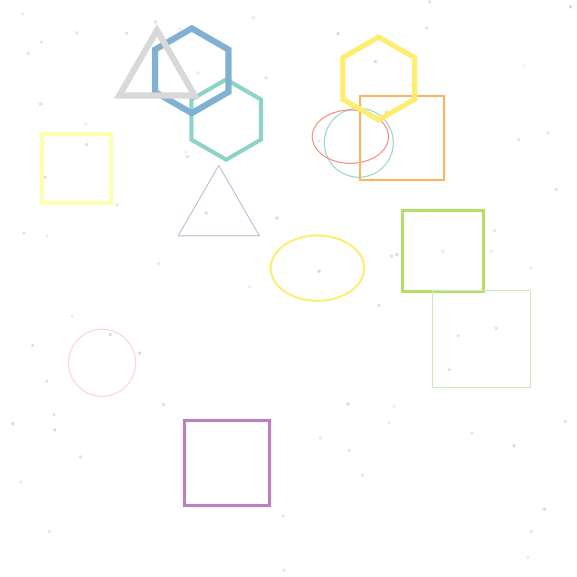[{"shape": "hexagon", "thickness": 2, "radius": 0.35, "center": [0.392, 0.792]}, {"shape": "circle", "thickness": 0.5, "radius": 0.3, "center": [0.621, 0.752]}, {"shape": "square", "thickness": 2, "radius": 0.3, "center": [0.133, 0.707]}, {"shape": "triangle", "thickness": 0.5, "radius": 0.41, "center": [0.379, 0.631]}, {"shape": "oval", "thickness": 0.5, "radius": 0.33, "center": [0.607, 0.762]}, {"shape": "hexagon", "thickness": 3, "radius": 0.37, "center": [0.332, 0.877]}, {"shape": "square", "thickness": 1, "radius": 0.36, "center": [0.696, 0.759]}, {"shape": "square", "thickness": 1.5, "radius": 0.35, "center": [0.766, 0.565]}, {"shape": "circle", "thickness": 0.5, "radius": 0.29, "center": [0.177, 0.371]}, {"shape": "triangle", "thickness": 3, "radius": 0.38, "center": [0.272, 0.871]}, {"shape": "square", "thickness": 1.5, "radius": 0.36, "center": [0.392, 0.198]}, {"shape": "square", "thickness": 0.5, "radius": 0.42, "center": [0.833, 0.413]}, {"shape": "oval", "thickness": 1, "radius": 0.4, "center": [0.55, 0.535]}, {"shape": "hexagon", "thickness": 2.5, "radius": 0.36, "center": [0.656, 0.863]}]